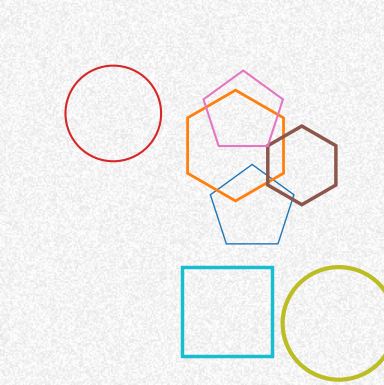[{"shape": "pentagon", "thickness": 1, "radius": 0.57, "center": [0.655, 0.459]}, {"shape": "hexagon", "thickness": 2, "radius": 0.72, "center": [0.612, 0.622]}, {"shape": "circle", "thickness": 1.5, "radius": 0.62, "center": [0.294, 0.705]}, {"shape": "hexagon", "thickness": 2.5, "radius": 0.51, "center": [0.784, 0.57]}, {"shape": "pentagon", "thickness": 1.5, "radius": 0.54, "center": [0.632, 0.708]}, {"shape": "circle", "thickness": 3, "radius": 0.73, "center": [0.88, 0.16]}, {"shape": "square", "thickness": 2.5, "radius": 0.58, "center": [0.589, 0.19]}]